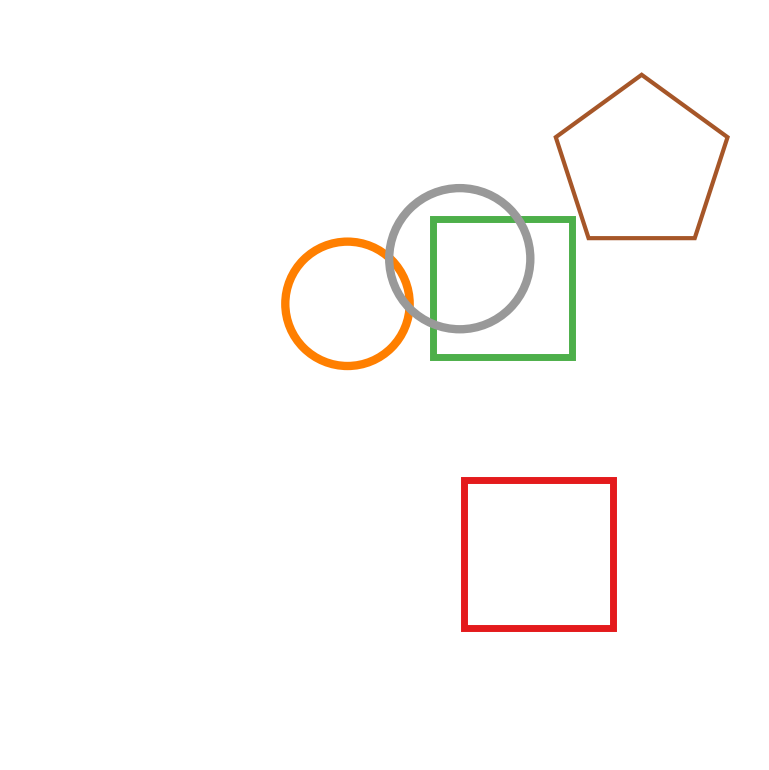[{"shape": "square", "thickness": 2.5, "radius": 0.48, "center": [0.699, 0.281]}, {"shape": "square", "thickness": 2.5, "radius": 0.45, "center": [0.652, 0.626]}, {"shape": "circle", "thickness": 3, "radius": 0.4, "center": [0.451, 0.605]}, {"shape": "pentagon", "thickness": 1.5, "radius": 0.59, "center": [0.833, 0.786]}, {"shape": "circle", "thickness": 3, "radius": 0.46, "center": [0.597, 0.664]}]